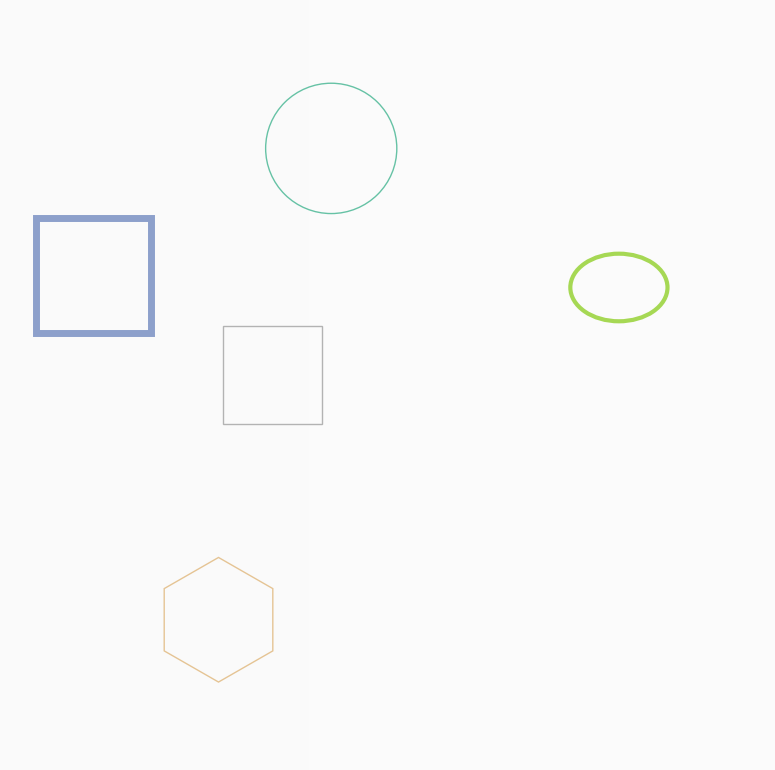[{"shape": "circle", "thickness": 0.5, "radius": 0.42, "center": [0.427, 0.807]}, {"shape": "square", "thickness": 2.5, "radius": 0.37, "center": [0.121, 0.642]}, {"shape": "oval", "thickness": 1.5, "radius": 0.31, "center": [0.799, 0.627]}, {"shape": "hexagon", "thickness": 0.5, "radius": 0.4, "center": [0.282, 0.195]}, {"shape": "square", "thickness": 0.5, "radius": 0.32, "center": [0.351, 0.513]}]